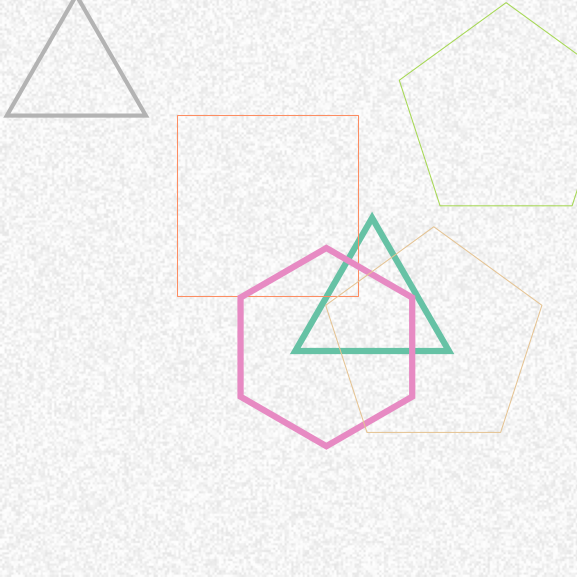[{"shape": "triangle", "thickness": 3, "radius": 0.77, "center": [0.644, 0.468]}, {"shape": "square", "thickness": 0.5, "radius": 0.79, "center": [0.463, 0.643]}, {"shape": "hexagon", "thickness": 3, "radius": 0.86, "center": [0.565, 0.398]}, {"shape": "pentagon", "thickness": 0.5, "radius": 0.97, "center": [0.876, 0.8]}, {"shape": "pentagon", "thickness": 0.5, "radius": 0.98, "center": [0.751, 0.41]}, {"shape": "triangle", "thickness": 2, "radius": 0.69, "center": [0.132, 0.868]}]